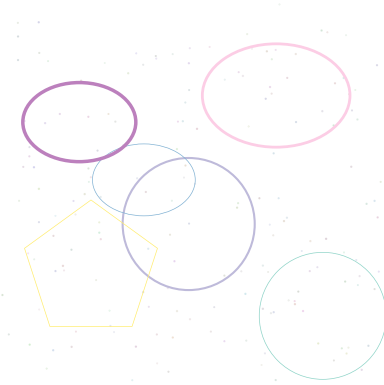[{"shape": "circle", "thickness": 0.5, "radius": 0.82, "center": [0.838, 0.18]}, {"shape": "circle", "thickness": 1.5, "radius": 0.86, "center": [0.49, 0.418]}, {"shape": "oval", "thickness": 0.5, "radius": 0.67, "center": [0.374, 0.533]}, {"shape": "oval", "thickness": 2, "radius": 0.96, "center": [0.717, 0.752]}, {"shape": "oval", "thickness": 2.5, "radius": 0.73, "center": [0.206, 0.683]}, {"shape": "pentagon", "thickness": 0.5, "radius": 0.91, "center": [0.236, 0.299]}]